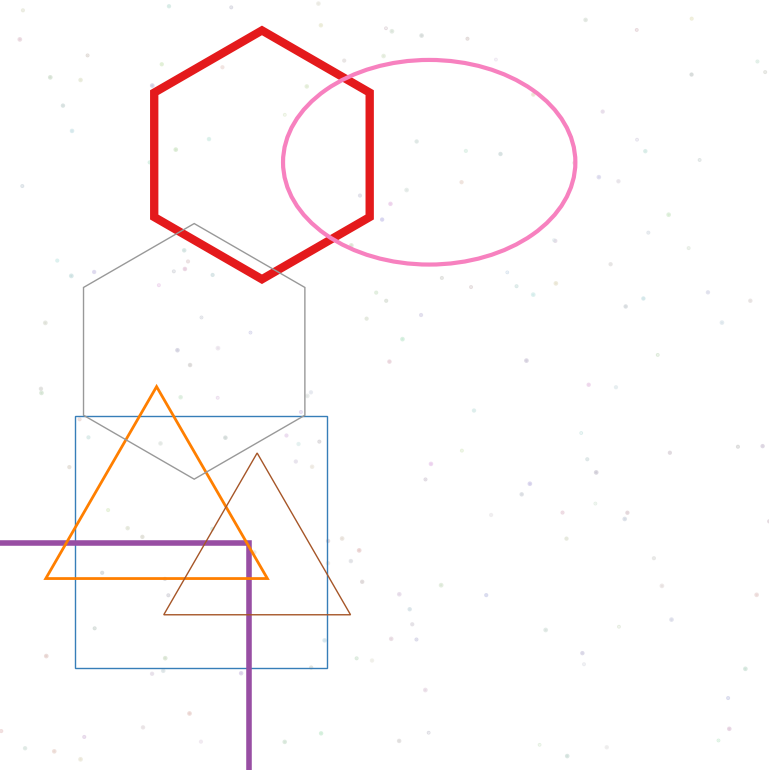[{"shape": "hexagon", "thickness": 3, "radius": 0.81, "center": [0.34, 0.799]}, {"shape": "square", "thickness": 0.5, "radius": 0.82, "center": [0.261, 0.296]}, {"shape": "square", "thickness": 2, "radius": 0.88, "center": [0.147, 0.119]}, {"shape": "triangle", "thickness": 1, "radius": 0.83, "center": [0.203, 0.332]}, {"shape": "triangle", "thickness": 0.5, "radius": 0.7, "center": [0.334, 0.272]}, {"shape": "oval", "thickness": 1.5, "radius": 0.95, "center": [0.557, 0.789]}, {"shape": "hexagon", "thickness": 0.5, "radius": 0.83, "center": [0.252, 0.544]}]